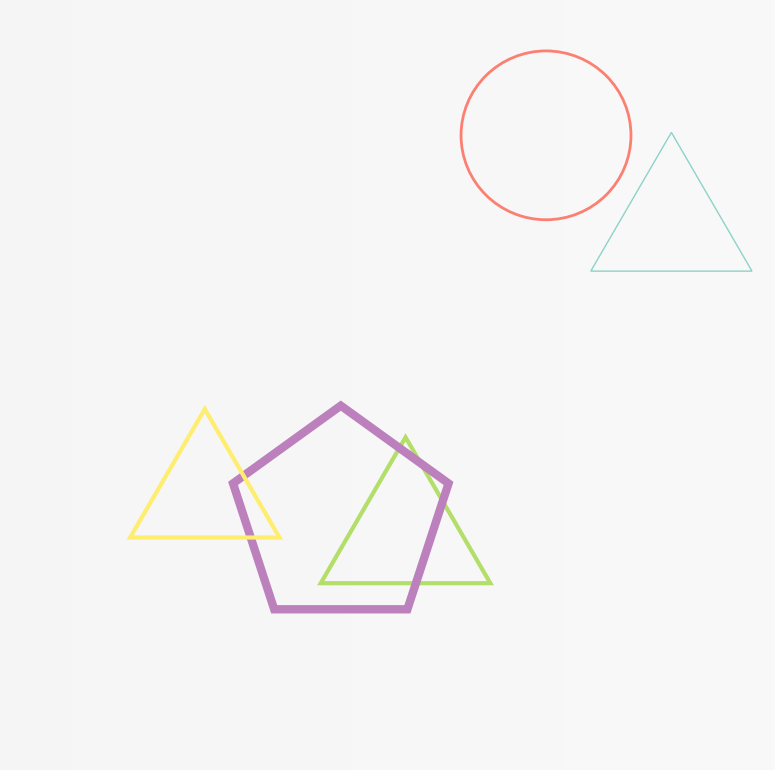[{"shape": "triangle", "thickness": 0.5, "radius": 0.6, "center": [0.866, 0.708]}, {"shape": "circle", "thickness": 1, "radius": 0.55, "center": [0.705, 0.824]}, {"shape": "triangle", "thickness": 1.5, "radius": 0.63, "center": [0.523, 0.306]}, {"shape": "pentagon", "thickness": 3, "radius": 0.73, "center": [0.44, 0.327]}, {"shape": "triangle", "thickness": 1.5, "radius": 0.56, "center": [0.264, 0.358]}]